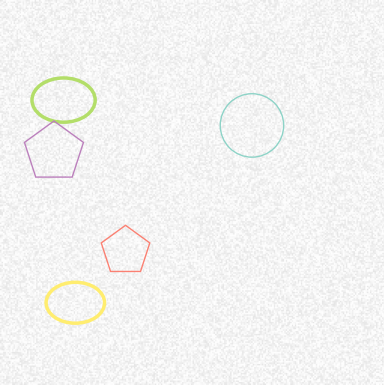[{"shape": "circle", "thickness": 1, "radius": 0.41, "center": [0.654, 0.674]}, {"shape": "pentagon", "thickness": 1, "radius": 0.33, "center": [0.326, 0.349]}, {"shape": "oval", "thickness": 2.5, "radius": 0.41, "center": [0.165, 0.74]}, {"shape": "pentagon", "thickness": 1, "radius": 0.4, "center": [0.14, 0.605]}, {"shape": "oval", "thickness": 2.5, "radius": 0.38, "center": [0.196, 0.214]}]